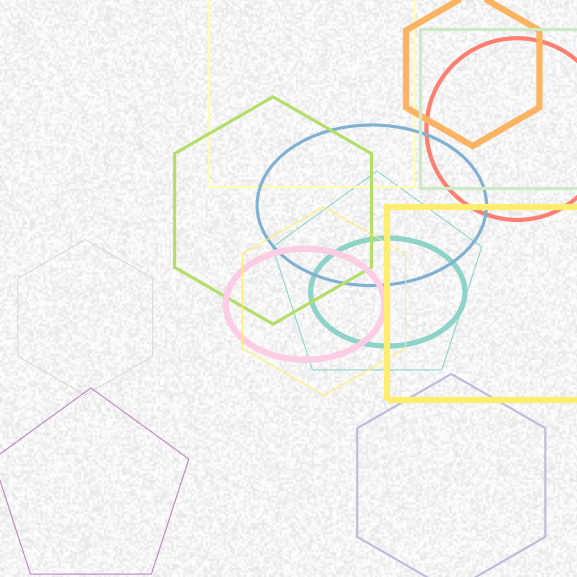[{"shape": "oval", "thickness": 2.5, "radius": 0.67, "center": [0.671, 0.493]}, {"shape": "pentagon", "thickness": 0.5, "radius": 0.95, "center": [0.653, 0.513]}, {"shape": "square", "thickness": 1, "radius": 0.89, "center": [0.54, 0.853]}, {"shape": "hexagon", "thickness": 1, "radius": 0.94, "center": [0.781, 0.164]}, {"shape": "circle", "thickness": 2, "radius": 0.79, "center": [0.896, 0.776]}, {"shape": "oval", "thickness": 1.5, "radius": 0.99, "center": [0.644, 0.644]}, {"shape": "hexagon", "thickness": 3, "radius": 0.67, "center": [0.819, 0.88]}, {"shape": "hexagon", "thickness": 1.5, "radius": 0.98, "center": [0.473, 0.635]}, {"shape": "oval", "thickness": 3, "radius": 0.69, "center": [0.528, 0.472]}, {"shape": "hexagon", "thickness": 0.5, "radius": 0.67, "center": [0.148, 0.45]}, {"shape": "pentagon", "thickness": 0.5, "radius": 0.89, "center": [0.157, 0.149]}, {"shape": "square", "thickness": 1.5, "radius": 0.69, "center": [0.865, 0.811]}, {"shape": "hexagon", "thickness": 0.5, "radius": 0.82, "center": [0.561, 0.478]}, {"shape": "square", "thickness": 3, "radius": 0.84, "center": [0.837, 0.474]}]